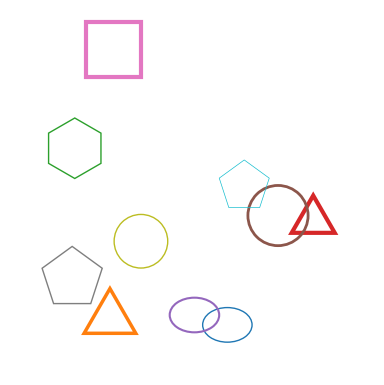[{"shape": "oval", "thickness": 1, "radius": 0.32, "center": [0.591, 0.156]}, {"shape": "triangle", "thickness": 2.5, "radius": 0.39, "center": [0.286, 0.173]}, {"shape": "hexagon", "thickness": 1, "radius": 0.39, "center": [0.194, 0.615]}, {"shape": "triangle", "thickness": 3, "radius": 0.32, "center": [0.814, 0.428]}, {"shape": "oval", "thickness": 1.5, "radius": 0.32, "center": [0.505, 0.182]}, {"shape": "circle", "thickness": 2, "radius": 0.39, "center": [0.722, 0.44]}, {"shape": "square", "thickness": 3, "radius": 0.36, "center": [0.294, 0.872]}, {"shape": "pentagon", "thickness": 1, "radius": 0.41, "center": [0.187, 0.278]}, {"shape": "circle", "thickness": 1, "radius": 0.35, "center": [0.366, 0.373]}, {"shape": "pentagon", "thickness": 0.5, "radius": 0.34, "center": [0.634, 0.516]}]